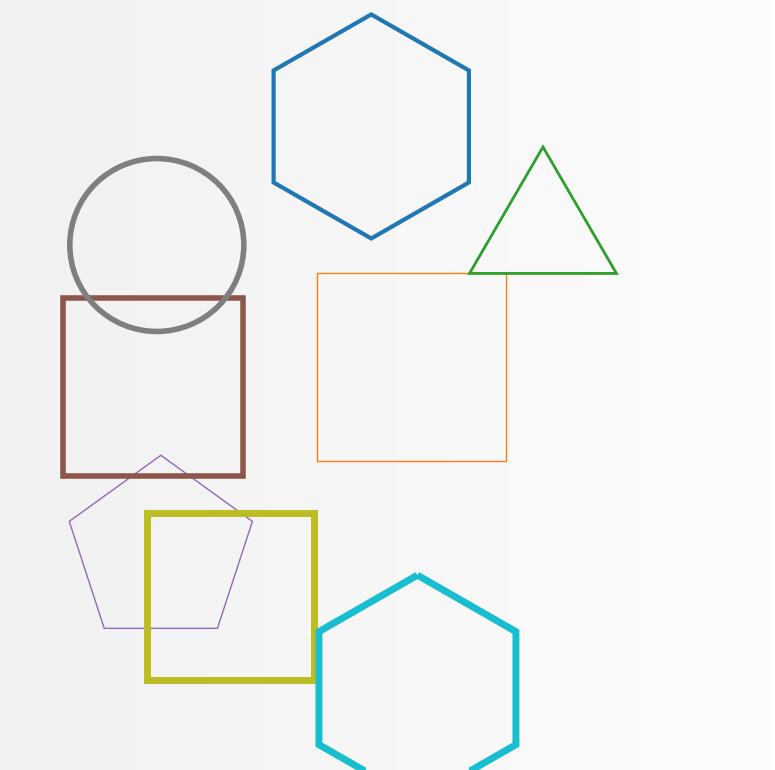[{"shape": "hexagon", "thickness": 1.5, "radius": 0.73, "center": [0.479, 0.836]}, {"shape": "square", "thickness": 0.5, "radius": 0.61, "center": [0.531, 0.523]}, {"shape": "triangle", "thickness": 1, "radius": 0.55, "center": [0.701, 0.7]}, {"shape": "pentagon", "thickness": 0.5, "radius": 0.62, "center": [0.208, 0.284]}, {"shape": "square", "thickness": 2, "radius": 0.58, "center": [0.197, 0.498]}, {"shape": "circle", "thickness": 2, "radius": 0.56, "center": [0.202, 0.682]}, {"shape": "square", "thickness": 2.5, "radius": 0.54, "center": [0.298, 0.225]}, {"shape": "hexagon", "thickness": 2.5, "radius": 0.73, "center": [0.539, 0.106]}]